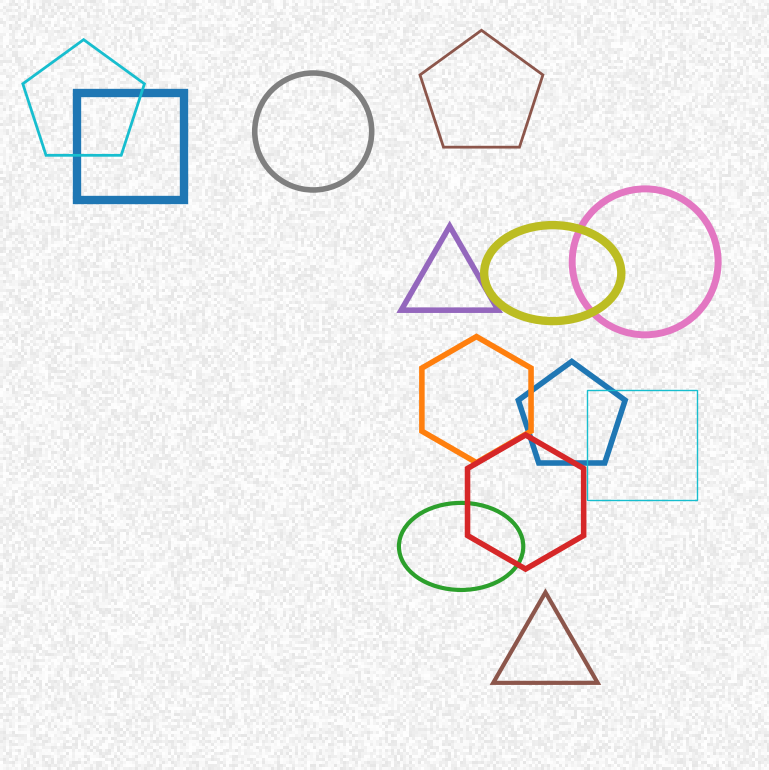[{"shape": "square", "thickness": 3, "radius": 0.35, "center": [0.169, 0.81]}, {"shape": "pentagon", "thickness": 2, "radius": 0.36, "center": [0.743, 0.458]}, {"shape": "hexagon", "thickness": 2, "radius": 0.41, "center": [0.619, 0.481]}, {"shape": "oval", "thickness": 1.5, "radius": 0.4, "center": [0.599, 0.29]}, {"shape": "hexagon", "thickness": 2, "radius": 0.44, "center": [0.683, 0.348]}, {"shape": "triangle", "thickness": 2, "radius": 0.36, "center": [0.584, 0.634]}, {"shape": "pentagon", "thickness": 1, "radius": 0.42, "center": [0.625, 0.877]}, {"shape": "triangle", "thickness": 1.5, "radius": 0.39, "center": [0.708, 0.152]}, {"shape": "circle", "thickness": 2.5, "radius": 0.47, "center": [0.838, 0.66]}, {"shape": "circle", "thickness": 2, "radius": 0.38, "center": [0.407, 0.829]}, {"shape": "oval", "thickness": 3, "radius": 0.45, "center": [0.718, 0.645]}, {"shape": "square", "thickness": 0.5, "radius": 0.36, "center": [0.834, 0.422]}, {"shape": "pentagon", "thickness": 1, "radius": 0.42, "center": [0.109, 0.865]}]